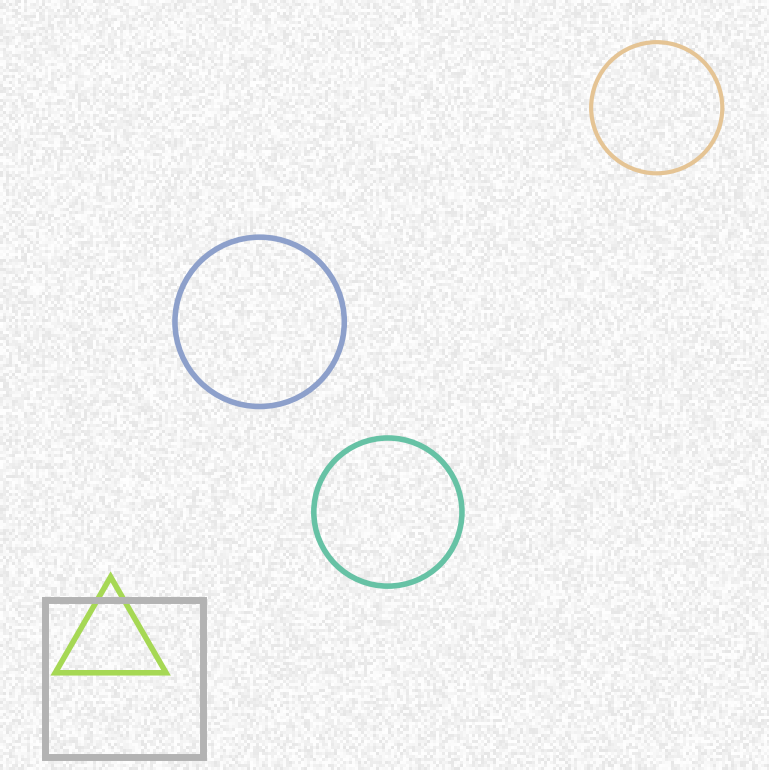[{"shape": "circle", "thickness": 2, "radius": 0.48, "center": [0.504, 0.335]}, {"shape": "circle", "thickness": 2, "radius": 0.55, "center": [0.337, 0.582]}, {"shape": "triangle", "thickness": 2, "radius": 0.42, "center": [0.144, 0.168]}, {"shape": "circle", "thickness": 1.5, "radius": 0.43, "center": [0.853, 0.86]}, {"shape": "square", "thickness": 2.5, "radius": 0.51, "center": [0.161, 0.119]}]